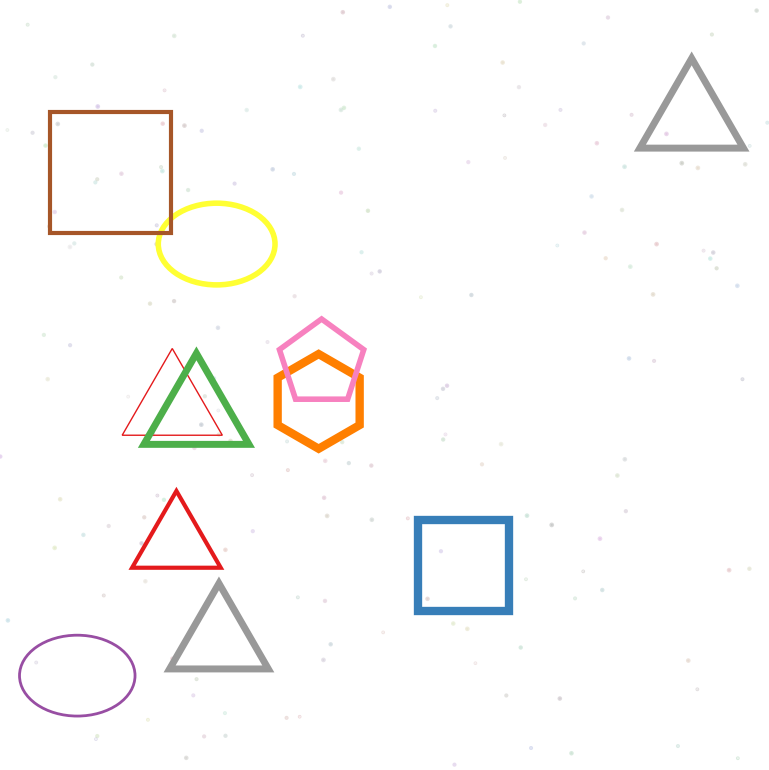[{"shape": "triangle", "thickness": 1.5, "radius": 0.33, "center": [0.229, 0.296]}, {"shape": "triangle", "thickness": 0.5, "radius": 0.38, "center": [0.224, 0.472]}, {"shape": "square", "thickness": 3, "radius": 0.3, "center": [0.602, 0.266]}, {"shape": "triangle", "thickness": 2.5, "radius": 0.39, "center": [0.255, 0.462]}, {"shape": "oval", "thickness": 1, "radius": 0.38, "center": [0.1, 0.123]}, {"shape": "hexagon", "thickness": 3, "radius": 0.31, "center": [0.414, 0.479]}, {"shape": "oval", "thickness": 2, "radius": 0.38, "center": [0.281, 0.683]}, {"shape": "square", "thickness": 1.5, "radius": 0.39, "center": [0.144, 0.776]}, {"shape": "pentagon", "thickness": 2, "radius": 0.29, "center": [0.418, 0.528]}, {"shape": "triangle", "thickness": 2.5, "radius": 0.37, "center": [0.284, 0.168]}, {"shape": "triangle", "thickness": 2.5, "radius": 0.39, "center": [0.898, 0.846]}]